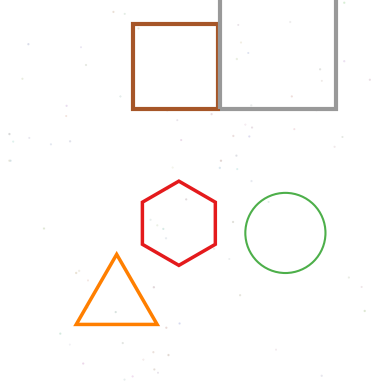[{"shape": "hexagon", "thickness": 2.5, "radius": 0.55, "center": [0.465, 0.42]}, {"shape": "circle", "thickness": 1.5, "radius": 0.52, "center": [0.741, 0.395]}, {"shape": "triangle", "thickness": 2.5, "radius": 0.61, "center": [0.303, 0.218]}, {"shape": "square", "thickness": 3, "radius": 0.55, "center": [0.456, 0.827]}, {"shape": "square", "thickness": 3, "radius": 0.75, "center": [0.722, 0.866]}]